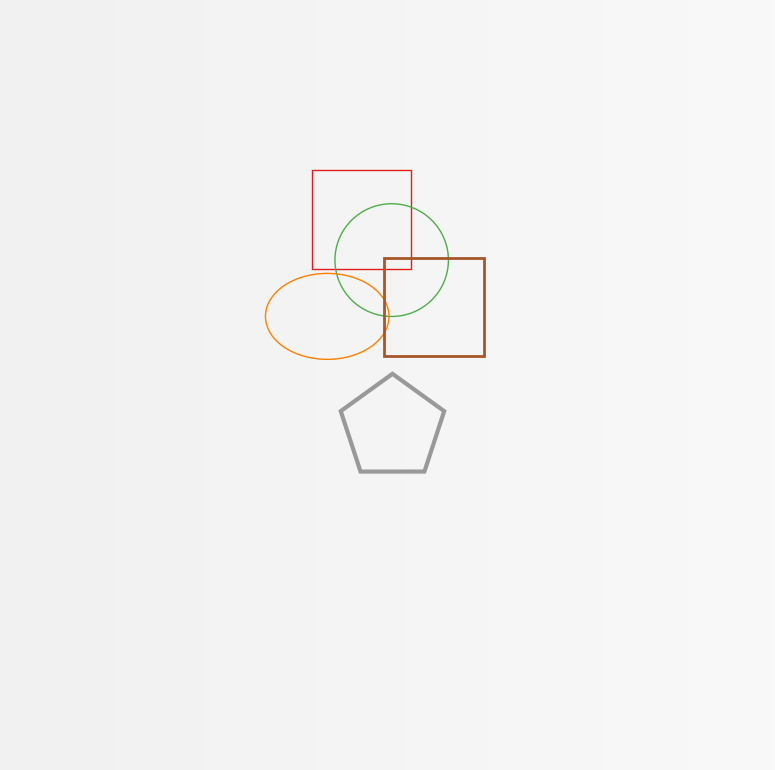[{"shape": "square", "thickness": 0.5, "radius": 0.32, "center": [0.466, 0.715]}, {"shape": "circle", "thickness": 0.5, "radius": 0.37, "center": [0.505, 0.662]}, {"shape": "oval", "thickness": 0.5, "radius": 0.4, "center": [0.422, 0.589]}, {"shape": "square", "thickness": 1, "radius": 0.32, "center": [0.56, 0.601]}, {"shape": "pentagon", "thickness": 1.5, "radius": 0.35, "center": [0.506, 0.444]}]